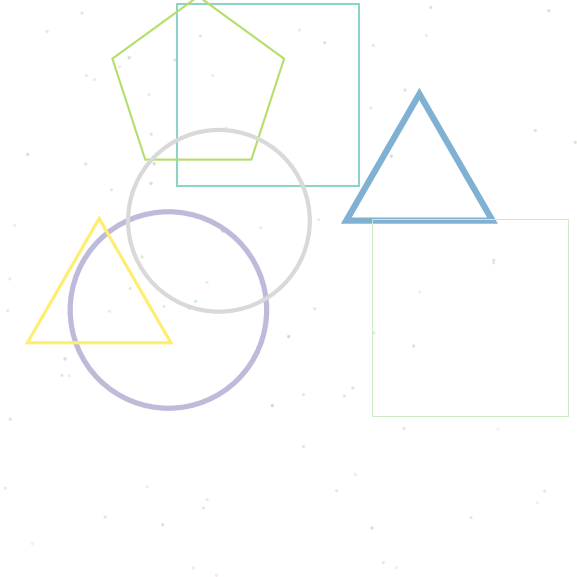[{"shape": "square", "thickness": 1, "radius": 0.79, "center": [0.463, 0.834]}, {"shape": "circle", "thickness": 2.5, "radius": 0.85, "center": [0.292, 0.462]}, {"shape": "triangle", "thickness": 3, "radius": 0.73, "center": [0.726, 0.69]}, {"shape": "pentagon", "thickness": 1, "radius": 0.78, "center": [0.343, 0.849]}, {"shape": "circle", "thickness": 2, "radius": 0.79, "center": [0.379, 0.617]}, {"shape": "square", "thickness": 0.5, "radius": 0.85, "center": [0.814, 0.449]}, {"shape": "triangle", "thickness": 1.5, "radius": 0.72, "center": [0.172, 0.477]}]